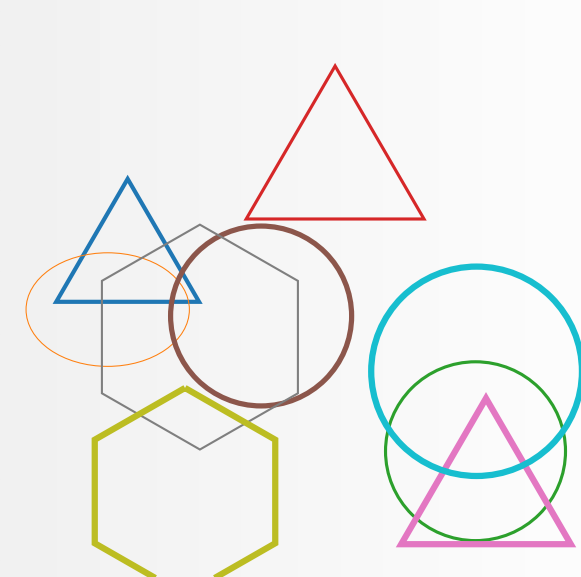[{"shape": "triangle", "thickness": 2, "radius": 0.71, "center": [0.22, 0.547]}, {"shape": "oval", "thickness": 0.5, "radius": 0.7, "center": [0.185, 0.463]}, {"shape": "circle", "thickness": 1.5, "radius": 0.77, "center": [0.818, 0.218]}, {"shape": "triangle", "thickness": 1.5, "radius": 0.88, "center": [0.577, 0.708]}, {"shape": "circle", "thickness": 2.5, "radius": 0.78, "center": [0.449, 0.452]}, {"shape": "triangle", "thickness": 3, "radius": 0.84, "center": [0.836, 0.141]}, {"shape": "hexagon", "thickness": 1, "radius": 0.97, "center": [0.344, 0.415]}, {"shape": "hexagon", "thickness": 3, "radius": 0.9, "center": [0.318, 0.148]}, {"shape": "circle", "thickness": 3, "radius": 0.91, "center": [0.82, 0.356]}]